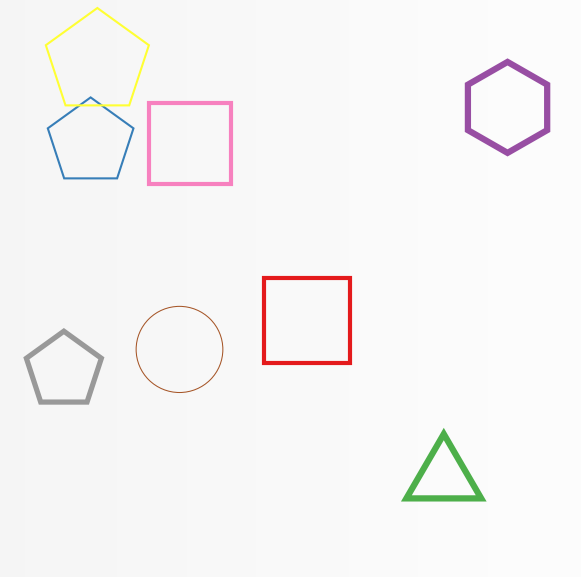[{"shape": "square", "thickness": 2, "radius": 0.37, "center": [0.528, 0.445]}, {"shape": "pentagon", "thickness": 1, "radius": 0.39, "center": [0.156, 0.753]}, {"shape": "triangle", "thickness": 3, "radius": 0.37, "center": [0.764, 0.173]}, {"shape": "hexagon", "thickness": 3, "radius": 0.39, "center": [0.873, 0.813]}, {"shape": "pentagon", "thickness": 1, "radius": 0.47, "center": [0.168, 0.892]}, {"shape": "circle", "thickness": 0.5, "radius": 0.37, "center": [0.309, 0.394]}, {"shape": "square", "thickness": 2, "radius": 0.35, "center": [0.327, 0.751]}, {"shape": "pentagon", "thickness": 2.5, "radius": 0.34, "center": [0.11, 0.358]}]